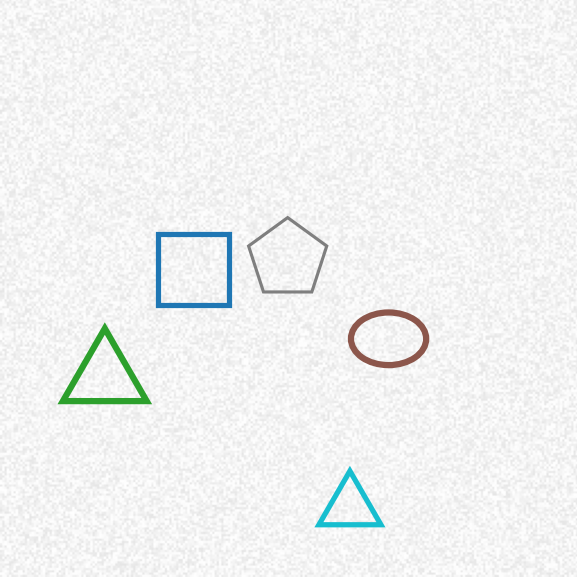[{"shape": "square", "thickness": 2.5, "radius": 0.31, "center": [0.335, 0.532]}, {"shape": "triangle", "thickness": 3, "radius": 0.42, "center": [0.181, 0.346]}, {"shape": "oval", "thickness": 3, "radius": 0.33, "center": [0.673, 0.412]}, {"shape": "pentagon", "thickness": 1.5, "radius": 0.36, "center": [0.498, 0.551]}, {"shape": "triangle", "thickness": 2.5, "radius": 0.31, "center": [0.606, 0.122]}]